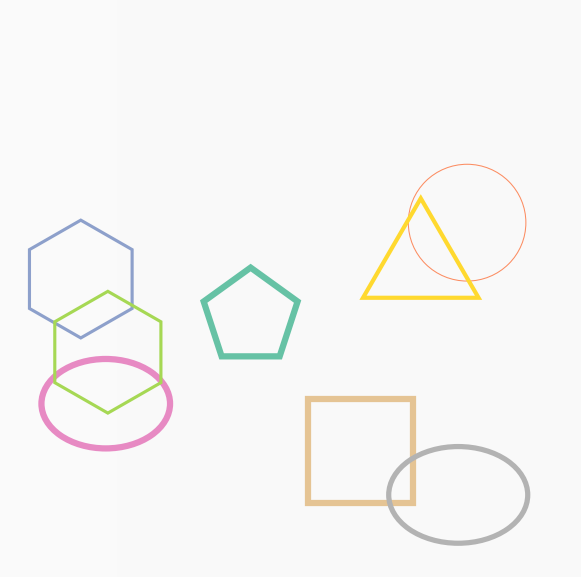[{"shape": "pentagon", "thickness": 3, "radius": 0.42, "center": [0.431, 0.451]}, {"shape": "circle", "thickness": 0.5, "radius": 0.51, "center": [0.804, 0.614]}, {"shape": "hexagon", "thickness": 1.5, "radius": 0.51, "center": [0.139, 0.516]}, {"shape": "oval", "thickness": 3, "radius": 0.55, "center": [0.182, 0.3]}, {"shape": "hexagon", "thickness": 1.5, "radius": 0.53, "center": [0.186, 0.389]}, {"shape": "triangle", "thickness": 2, "radius": 0.57, "center": [0.724, 0.541]}, {"shape": "square", "thickness": 3, "radius": 0.45, "center": [0.621, 0.218]}, {"shape": "oval", "thickness": 2.5, "radius": 0.6, "center": [0.788, 0.142]}]